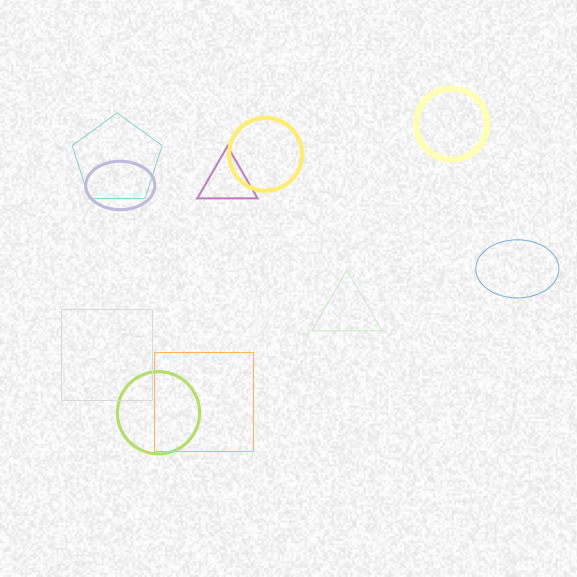[{"shape": "pentagon", "thickness": 0.5, "radius": 0.41, "center": [0.203, 0.722]}, {"shape": "circle", "thickness": 3, "radius": 0.31, "center": [0.782, 0.784]}, {"shape": "oval", "thickness": 1.5, "radius": 0.3, "center": [0.208, 0.678]}, {"shape": "oval", "thickness": 0.5, "radius": 0.36, "center": [0.896, 0.534]}, {"shape": "square", "thickness": 0.5, "radius": 0.43, "center": [0.352, 0.304]}, {"shape": "circle", "thickness": 1.5, "radius": 0.36, "center": [0.274, 0.284]}, {"shape": "square", "thickness": 0.5, "radius": 0.39, "center": [0.184, 0.385]}, {"shape": "triangle", "thickness": 1, "radius": 0.3, "center": [0.394, 0.686]}, {"shape": "triangle", "thickness": 0.5, "radius": 0.35, "center": [0.601, 0.461]}, {"shape": "circle", "thickness": 2, "radius": 0.32, "center": [0.46, 0.732]}]